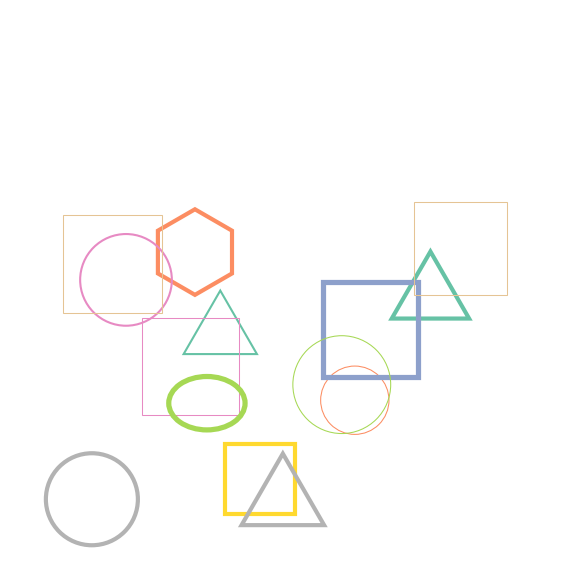[{"shape": "triangle", "thickness": 2, "radius": 0.39, "center": [0.745, 0.486]}, {"shape": "triangle", "thickness": 1, "radius": 0.37, "center": [0.381, 0.423]}, {"shape": "circle", "thickness": 0.5, "radius": 0.3, "center": [0.614, 0.306]}, {"shape": "hexagon", "thickness": 2, "radius": 0.37, "center": [0.338, 0.563]}, {"shape": "square", "thickness": 2.5, "radius": 0.41, "center": [0.641, 0.429]}, {"shape": "square", "thickness": 0.5, "radius": 0.42, "center": [0.331, 0.364]}, {"shape": "circle", "thickness": 1, "radius": 0.4, "center": [0.218, 0.514]}, {"shape": "circle", "thickness": 0.5, "radius": 0.42, "center": [0.592, 0.333]}, {"shape": "oval", "thickness": 2.5, "radius": 0.33, "center": [0.358, 0.301]}, {"shape": "square", "thickness": 2, "radius": 0.3, "center": [0.45, 0.17]}, {"shape": "square", "thickness": 0.5, "radius": 0.4, "center": [0.798, 0.569]}, {"shape": "square", "thickness": 0.5, "radius": 0.43, "center": [0.195, 0.542]}, {"shape": "circle", "thickness": 2, "radius": 0.4, "center": [0.159, 0.135]}, {"shape": "triangle", "thickness": 2, "radius": 0.41, "center": [0.49, 0.131]}]